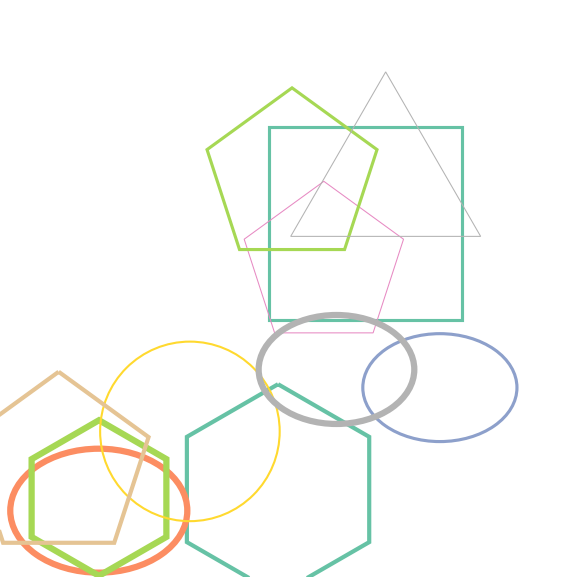[{"shape": "hexagon", "thickness": 2, "radius": 0.91, "center": [0.481, 0.152]}, {"shape": "square", "thickness": 1.5, "radius": 0.84, "center": [0.634, 0.612]}, {"shape": "oval", "thickness": 3, "radius": 0.77, "center": [0.171, 0.115]}, {"shape": "oval", "thickness": 1.5, "radius": 0.67, "center": [0.762, 0.328]}, {"shape": "pentagon", "thickness": 0.5, "radius": 0.73, "center": [0.561, 0.54]}, {"shape": "pentagon", "thickness": 1.5, "radius": 0.77, "center": [0.506, 0.692]}, {"shape": "hexagon", "thickness": 3, "radius": 0.67, "center": [0.171, 0.137]}, {"shape": "circle", "thickness": 1, "radius": 0.78, "center": [0.329, 0.252]}, {"shape": "pentagon", "thickness": 2, "radius": 0.82, "center": [0.102, 0.192]}, {"shape": "oval", "thickness": 3, "radius": 0.67, "center": [0.583, 0.359]}, {"shape": "triangle", "thickness": 0.5, "radius": 0.95, "center": [0.668, 0.685]}]